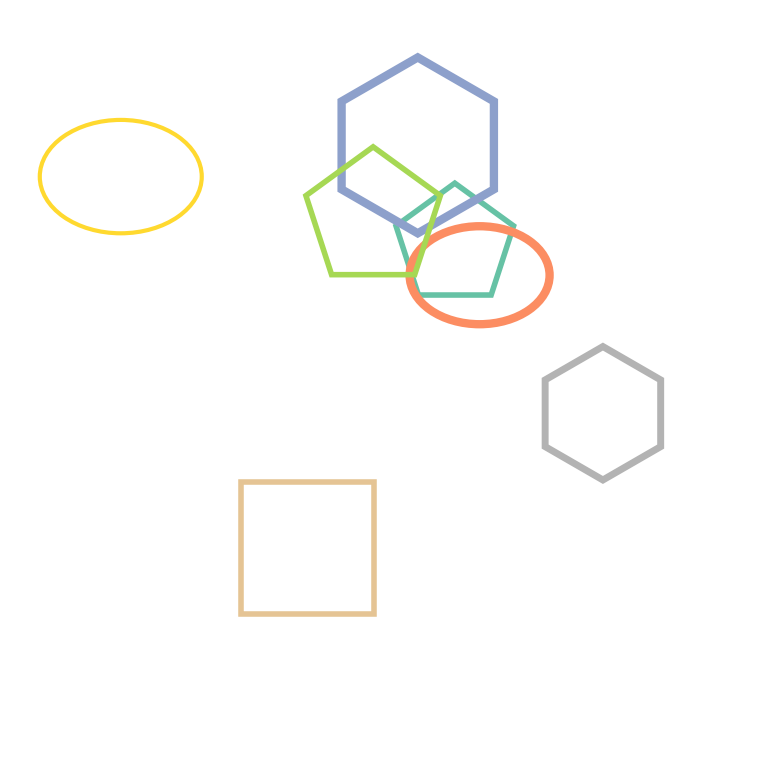[{"shape": "pentagon", "thickness": 2, "radius": 0.4, "center": [0.591, 0.682]}, {"shape": "oval", "thickness": 3, "radius": 0.45, "center": [0.623, 0.643]}, {"shape": "hexagon", "thickness": 3, "radius": 0.57, "center": [0.543, 0.811]}, {"shape": "pentagon", "thickness": 2, "radius": 0.46, "center": [0.485, 0.718]}, {"shape": "oval", "thickness": 1.5, "radius": 0.53, "center": [0.157, 0.771]}, {"shape": "square", "thickness": 2, "radius": 0.43, "center": [0.399, 0.288]}, {"shape": "hexagon", "thickness": 2.5, "radius": 0.43, "center": [0.783, 0.463]}]